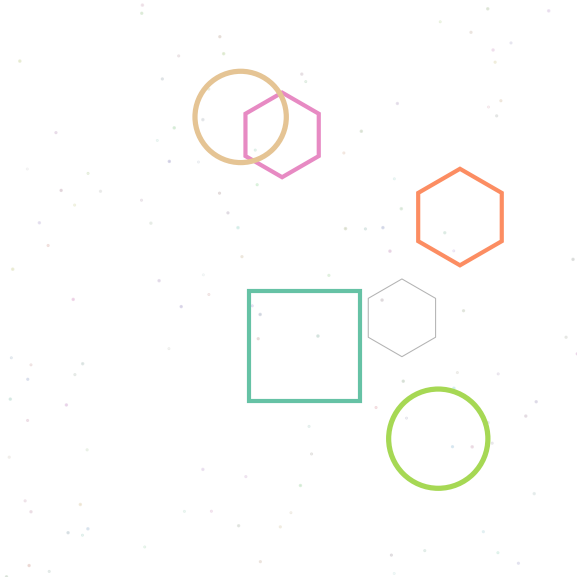[{"shape": "square", "thickness": 2, "radius": 0.48, "center": [0.527, 0.4]}, {"shape": "hexagon", "thickness": 2, "radius": 0.42, "center": [0.796, 0.623]}, {"shape": "hexagon", "thickness": 2, "radius": 0.37, "center": [0.489, 0.766]}, {"shape": "circle", "thickness": 2.5, "radius": 0.43, "center": [0.759, 0.24]}, {"shape": "circle", "thickness": 2.5, "radius": 0.4, "center": [0.417, 0.797]}, {"shape": "hexagon", "thickness": 0.5, "radius": 0.34, "center": [0.696, 0.449]}]